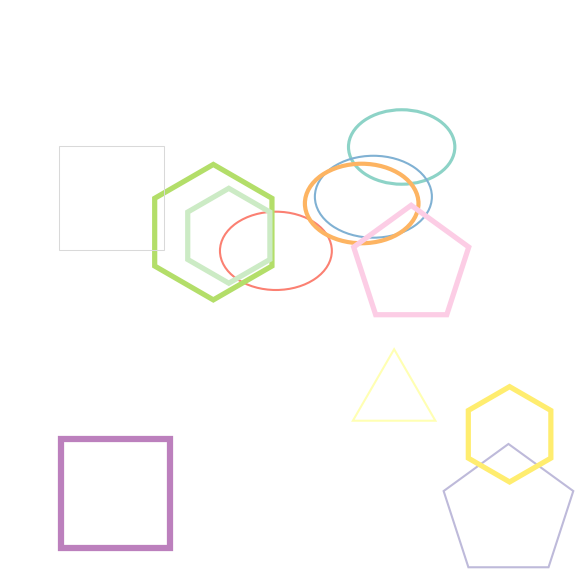[{"shape": "oval", "thickness": 1.5, "radius": 0.46, "center": [0.696, 0.745]}, {"shape": "triangle", "thickness": 1, "radius": 0.41, "center": [0.682, 0.312]}, {"shape": "pentagon", "thickness": 1, "radius": 0.59, "center": [0.88, 0.112]}, {"shape": "oval", "thickness": 1, "radius": 0.48, "center": [0.478, 0.565]}, {"shape": "oval", "thickness": 1, "radius": 0.51, "center": [0.647, 0.658]}, {"shape": "oval", "thickness": 2, "radius": 0.49, "center": [0.626, 0.647]}, {"shape": "hexagon", "thickness": 2.5, "radius": 0.59, "center": [0.369, 0.597]}, {"shape": "pentagon", "thickness": 2.5, "radius": 0.52, "center": [0.712, 0.539]}, {"shape": "square", "thickness": 0.5, "radius": 0.45, "center": [0.193, 0.657]}, {"shape": "square", "thickness": 3, "radius": 0.47, "center": [0.2, 0.145]}, {"shape": "hexagon", "thickness": 2.5, "radius": 0.41, "center": [0.396, 0.591]}, {"shape": "hexagon", "thickness": 2.5, "radius": 0.41, "center": [0.882, 0.247]}]